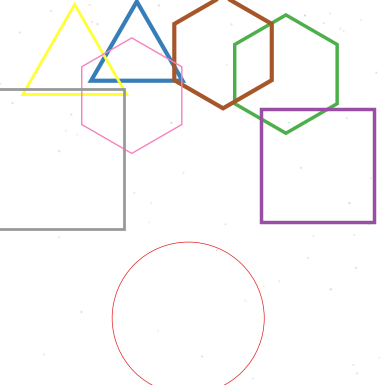[{"shape": "circle", "thickness": 0.5, "radius": 0.99, "center": [0.489, 0.174]}, {"shape": "triangle", "thickness": 3, "radius": 0.69, "center": [0.355, 0.859]}, {"shape": "hexagon", "thickness": 2.5, "radius": 0.77, "center": [0.743, 0.808]}, {"shape": "square", "thickness": 2.5, "radius": 0.73, "center": [0.825, 0.57]}, {"shape": "triangle", "thickness": 2, "radius": 0.78, "center": [0.194, 0.832]}, {"shape": "hexagon", "thickness": 3, "radius": 0.73, "center": [0.579, 0.865]}, {"shape": "hexagon", "thickness": 1, "radius": 0.75, "center": [0.342, 0.752]}, {"shape": "square", "thickness": 2, "radius": 0.91, "center": [0.139, 0.588]}]